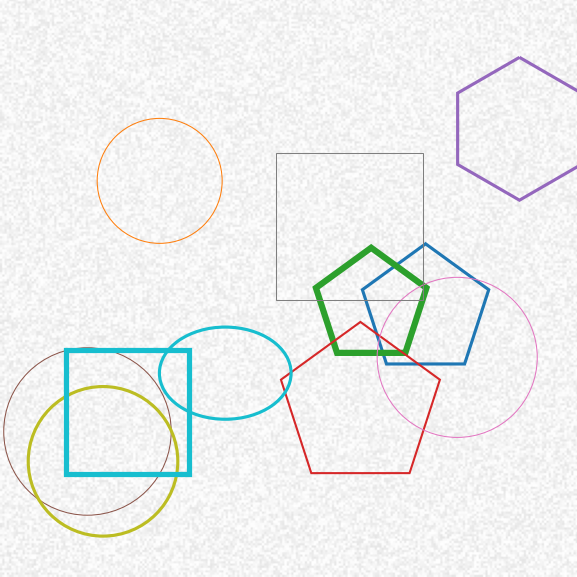[{"shape": "pentagon", "thickness": 1.5, "radius": 0.58, "center": [0.737, 0.462]}, {"shape": "circle", "thickness": 0.5, "radius": 0.54, "center": [0.276, 0.686]}, {"shape": "pentagon", "thickness": 3, "radius": 0.5, "center": [0.643, 0.469]}, {"shape": "pentagon", "thickness": 1, "radius": 0.72, "center": [0.624, 0.297]}, {"shape": "hexagon", "thickness": 1.5, "radius": 0.62, "center": [0.9, 0.776]}, {"shape": "circle", "thickness": 0.5, "radius": 0.72, "center": [0.151, 0.252]}, {"shape": "circle", "thickness": 0.5, "radius": 0.69, "center": [0.792, 0.38]}, {"shape": "square", "thickness": 0.5, "radius": 0.64, "center": [0.605, 0.607]}, {"shape": "circle", "thickness": 1.5, "radius": 0.65, "center": [0.178, 0.2]}, {"shape": "oval", "thickness": 1.5, "radius": 0.57, "center": [0.39, 0.353]}, {"shape": "square", "thickness": 2.5, "radius": 0.53, "center": [0.221, 0.286]}]